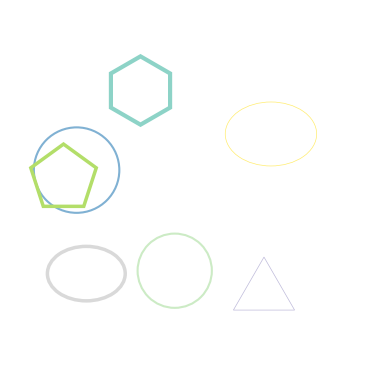[{"shape": "hexagon", "thickness": 3, "radius": 0.44, "center": [0.365, 0.765]}, {"shape": "triangle", "thickness": 0.5, "radius": 0.46, "center": [0.686, 0.24]}, {"shape": "circle", "thickness": 1.5, "radius": 0.55, "center": [0.199, 0.558]}, {"shape": "pentagon", "thickness": 2.5, "radius": 0.45, "center": [0.165, 0.536]}, {"shape": "oval", "thickness": 2.5, "radius": 0.51, "center": [0.224, 0.289]}, {"shape": "circle", "thickness": 1.5, "radius": 0.48, "center": [0.454, 0.297]}, {"shape": "oval", "thickness": 0.5, "radius": 0.59, "center": [0.704, 0.652]}]